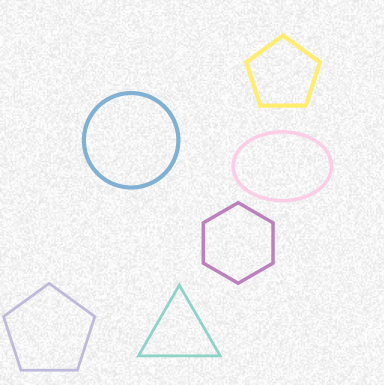[{"shape": "triangle", "thickness": 2, "radius": 0.61, "center": [0.466, 0.137]}, {"shape": "pentagon", "thickness": 2, "radius": 0.62, "center": [0.128, 0.139]}, {"shape": "circle", "thickness": 3, "radius": 0.61, "center": [0.341, 0.636]}, {"shape": "oval", "thickness": 2.5, "radius": 0.64, "center": [0.733, 0.568]}, {"shape": "hexagon", "thickness": 2.5, "radius": 0.52, "center": [0.619, 0.369]}, {"shape": "pentagon", "thickness": 3, "radius": 0.5, "center": [0.735, 0.807]}]